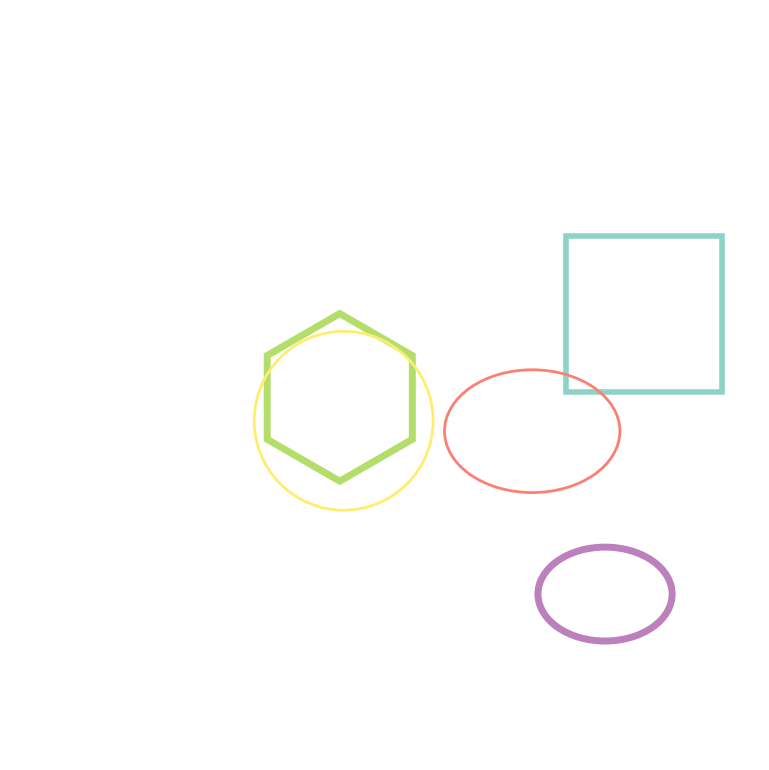[{"shape": "square", "thickness": 2, "radius": 0.51, "center": [0.836, 0.592]}, {"shape": "oval", "thickness": 1, "radius": 0.57, "center": [0.691, 0.44]}, {"shape": "hexagon", "thickness": 2.5, "radius": 0.54, "center": [0.441, 0.484]}, {"shape": "oval", "thickness": 2.5, "radius": 0.44, "center": [0.786, 0.228]}, {"shape": "circle", "thickness": 1, "radius": 0.58, "center": [0.446, 0.454]}]